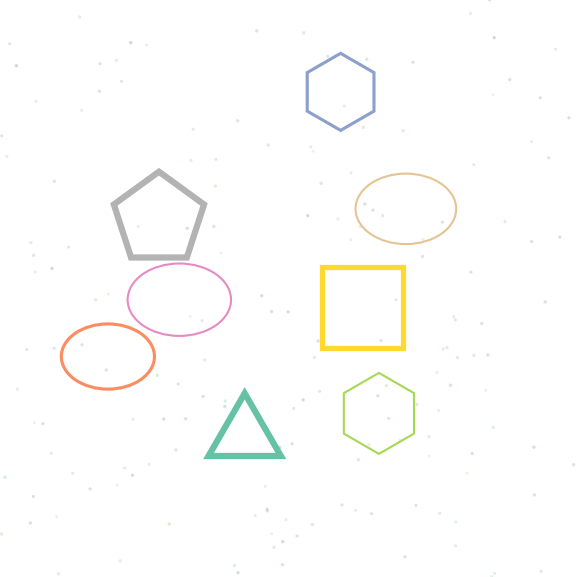[{"shape": "triangle", "thickness": 3, "radius": 0.36, "center": [0.424, 0.246]}, {"shape": "oval", "thickness": 1.5, "radius": 0.4, "center": [0.187, 0.382]}, {"shape": "hexagon", "thickness": 1.5, "radius": 0.33, "center": [0.59, 0.84]}, {"shape": "oval", "thickness": 1, "radius": 0.45, "center": [0.311, 0.48]}, {"shape": "hexagon", "thickness": 1, "radius": 0.35, "center": [0.656, 0.283]}, {"shape": "square", "thickness": 2.5, "radius": 0.35, "center": [0.628, 0.467]}, {"shape": "oval", "thickness": 1, "radius": 0.44, "center": [0.703, 0.638]}, {"shape": "pentagon", "thickness": 3, "radius": 0.41, "center": [0.275, 0.62]}]